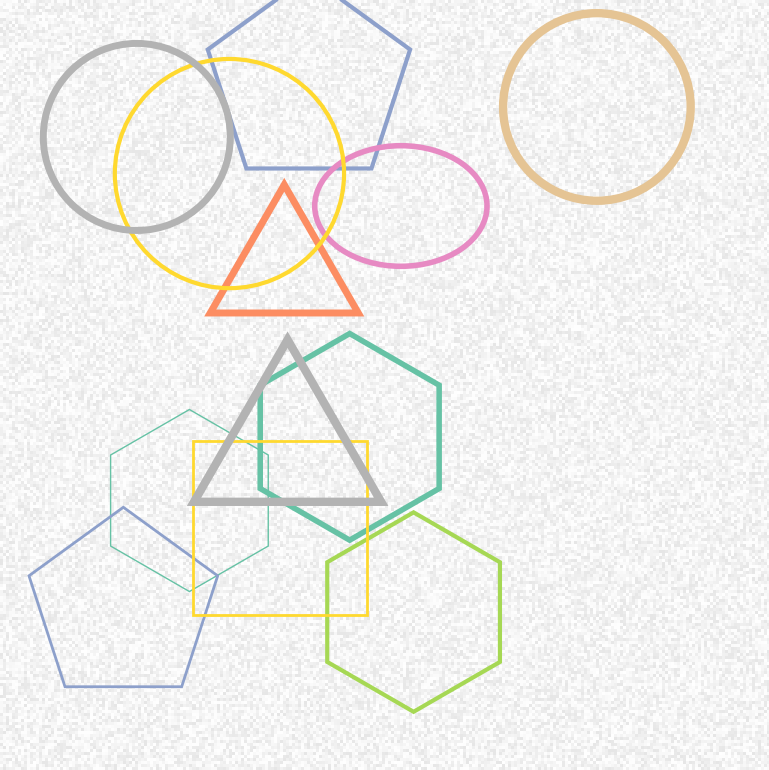[{"shape": "hexagon", "thickness": 0.5, "radius": 0.59, "center": [0.246, 0.35]}, {"shape": "hexagon", "thickness": 2, "radius": 0.67, "center": [0.454, 0.433]}, {"shape": "triangle", "thickness": 2.5, "radius": 0.56, "center": [0.369, 0.649]}, {"shape": "pentagon", "thickness": 1.5, "radius": 0.69, "center": [0.401, 0.893]}, {"shape": "pentagon", "thickness": 1, "radius": 0.64, "center": [0.16, 0.212]}, {"shape": "oval", "thickness": 2, "radius": 0.56, "center": [0.521, 0.732]}, {"shape": "hexagon", "thickness": 1.5, "radius": 0.65, "center": [0.537, 0.205]}, {"shape": "square", "thickness": 1, "radius": 0.56, "center": [0.364, 0.314]}, {"shape": "circle", "thickness": 1.5, "radius": 0.74, "center": [0.298, 0.775]}, {"shape": "circle", "thickness": 3, "radius": 0.61, "center": [0.775, 0.861]}, {"shape": "circle", "thickness": 2.5, "radius": 0.61, "center": [0.178, 0.822]}, {"shape": "triangle", "thickness": 3, "radius": 0.7, "center": [0.373, 0.418]}]